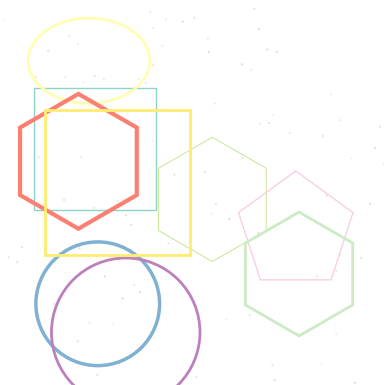[{"shape": "square", "thickness": 1, "radius": 0.79, "center": [0.246, 0.612]}, {"shape": "oval", "thickness": 2, "radius": 0.79, "center": [0.231, 0.842]}, {"shape": "hexagon", "thickness": 3, "radius": 0.88, "center": [0.204, 0.581]}, {"shape": "circle", "thickness": 2.5, "radius": 0.8, "center": [0.254, 0.211]}, {"shape": "hexagon", "thickness": 0.5, "radius": 0.81, "center": [0.551, 0.482]}, {"shape": "pentagon", "thickness": 1, "radius": 0.78, "center": [0.768, 0.4]}, {"shape": "circle", "thickness": 2, "radius": 0.96, "center": [0.327, 0.137]}, {"shape": "hexagon", "thickness": 2, "radius": 0.8, "center": [0.777, 0.288]}, {"shape": "square", "thickness": 2, "radius": 0.94, "center": [0.306, 0.526]}]